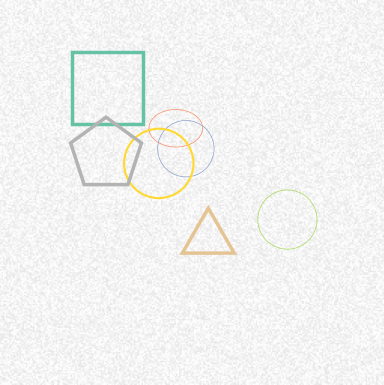[{"shape": "square", "thickness": 2.5, "radius": 0.46, "center": [0.279, 0.772]}, {"shape": "oval", "thickness": 0.5, "radius": 0.35, "center": [0.457, 0.667]}, {"shape": "circle", "thickness": 0.5, "radius": 0.37, "center": [0.483, 0.614]}, {"shape": "circle", "thickness": 0.5, "radius": 0.38, "center": [0.747, 0.43]}, {"shape": "circle", "thickness": 1.5, "radius": 0.45, "center": [0.412, 0.576]}, {"shape": "triangle", "thickness": 2.5, "radius": 0.39, "center": [0.541, 0.381]}, {"shape": "pentagon", "thickness": 2.5, "radius": 0.48, "center": [0.275, 0.599]}]